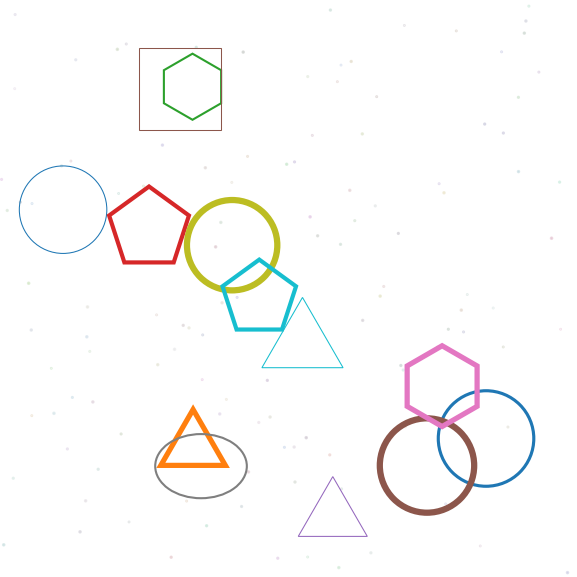[{"shape": "circle", "thickness": 1.5, "radius": 0.41, "center": [0.842, 0.24]}, {"shape": "circle", "thickness": 0.5, "radius": 0.38, "center": [0.109, 0.636]}, {"shape": "triangle", "thickness": 2.5, "radius": 0.32, "center": [0.334, 0.226]}, {"shape": "hexagon", "thickness": 1, "radius": 0.29, "center": [0.333, 0.849]}, {"shape": "pentagon", "thickness": 2, "radius": 0.36, "center": [0.258, 0.604]}, {"shape": "triangle", "thickness": 0.5, "radius": 0.35, "center": [0.576, 0.105]}, {"shape": "circle", "thickness": 3, "radius": 0.41, "center": [0.739, 0.193]}, {"shape": "square", "thickness": 0.5, "radius": 0.35, "center": [0.312, 0.846]}, {"shape": "hexagon", "thickness": 2.5, "radius": 0.35, "center": [0.766, 0.331]}, {"shape": "oval", "thickness": 1, "radius": 0.4, "center": [0.348, 0.192]}, {"shape": "circle", "thickness": 3, "radius": 0.39, "center": [0.402, 0.575]}, {"shape": "triangle", "thickness": 0.5, "radius": 0.41, "center": [0.524, 0.403]}, {"shape": "pentagon", "thickness": 2, "radius": 0.33, "center": [0.449, 0.483]}]